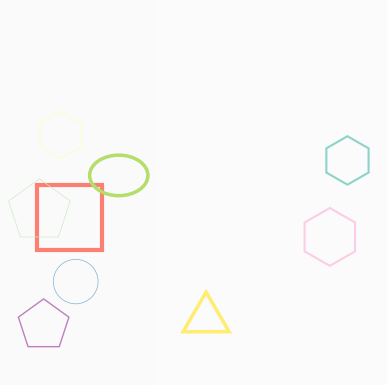[{"shape": "hexagon", "thickness": 1.5, "radius": 0.31, "center": [0.897, 0.583]}, {"shape": "hexagon", "thickness": 0.5, "radius": 0.31, "center": [0.157, 0.65]}, {"shape": "square", "thickness": 3, "radius": 0.42, "center": [0.179, 0.434]}, {"shape": "circle", "thickness": 0.5, "radius": 0.29, "center": [0.195, 0.269]}, {"shape": "oval", "thickness": 2.5, "radius": 0.38, "center": [0.307, 0.544]}, {"shape": "hexagon", "thickness": 1.5, "radius": 0.38, "center": [0.851, 0.385]}, {"shape": "pentagon", "thickness": 1, "radius": 0.34, "center": [0.113, 0.155]}, {"shape": "pentagon", "thickness": 0.5, "radius": 0.42, "center": [0.102, 0.452]}, {"shape": "triangle", "thickness": 2.5, "radius": 0.34, "center": [0.532, 0.173]}]